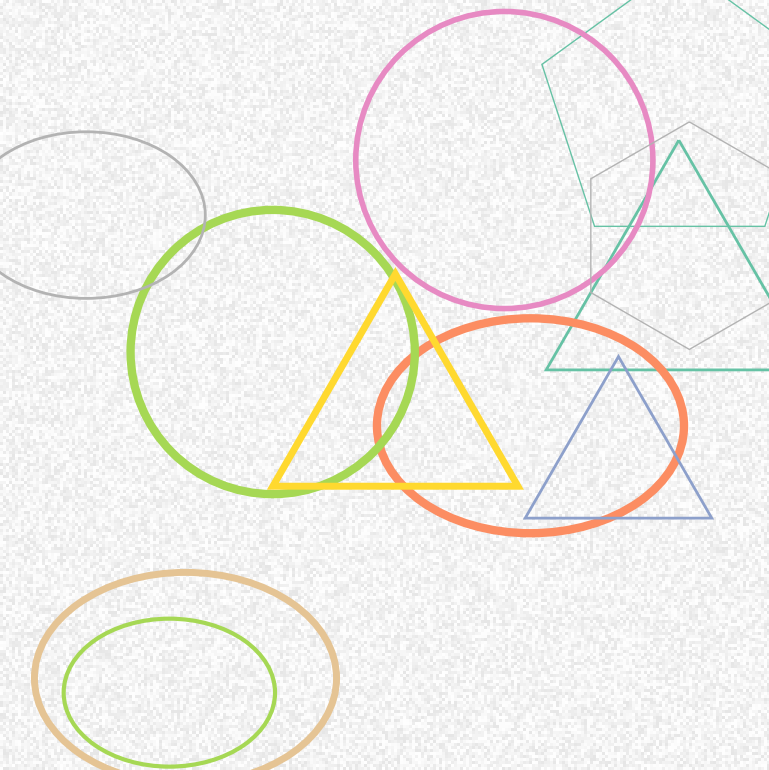[{"shape": "triangle", "thickness": 1, "radius": 0.99, "center": [0.882, 0.619]}, {"shape": "pentagon", "thickness": 0.5, "radius": 0.94, "center": [0.883, 0.858]}, {"shape": "oval", "thickness": 3, "radius": 1.0, "center": [0.689, 0.447]}, {"shape": "triangle", "thickness": 1, "radius": 0.7, "center": [0.803, 0.397]}, {"shape": "circle", "thickness": 2, "radius": 0.96, "center": [0.655, 0.792]}, {"shape": "circle", "thickness": 3, "radius": 0.92, "center": [0.354, 0.543]}, {"shape": "oval", "thickness": 1.5, "radius": 0.69, "center": [0.22, 0.1]}, {"shape": "triangle", "thickness": 2.5, "radius": 0.92, "center": [0.514, 0.46]}, {"shape": "oval", "thickness": 2.5, "radius": 0.98, "center": [0.241, 0.119]}, {"shape": "hexagon", "thickness": 0.5, "radius": 0.74, "center": [0.895, 0.694]}, {"shape": "oval", "thickness": 1, "radius": 0.77, "center": [0.112, 0.721]}]